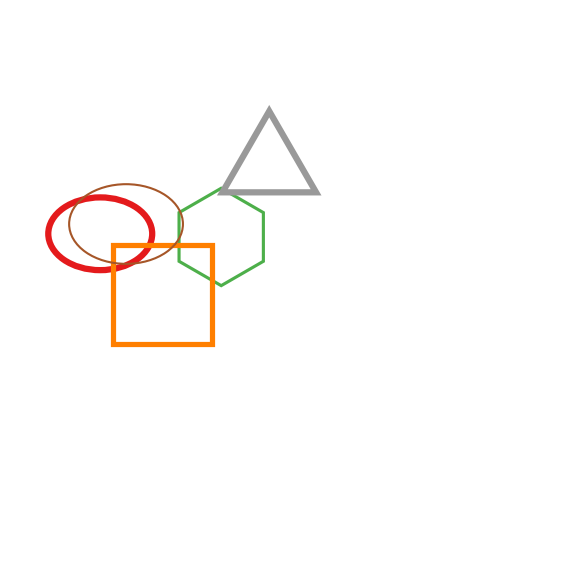[{"shape": "oval", "thickness": 3, "radius": 0.45, "center": [0.174, 0.594]}, {"shape": "hexagon", "thickness": 1.5, "radius": 0.42, "center": [0.383, 0.589]}, {"shape": "square", "thickness": 2.5, "radius": 0.43, "center": [0.282, 0.489]}, {"shape": "oval", "thickness": 1, "radius": 0.49, "center": [0.218, 0.611]}, {"shape": "triangle", "thickness": 3, "radius": 0.47, "center": [0.466, 0.713]}]